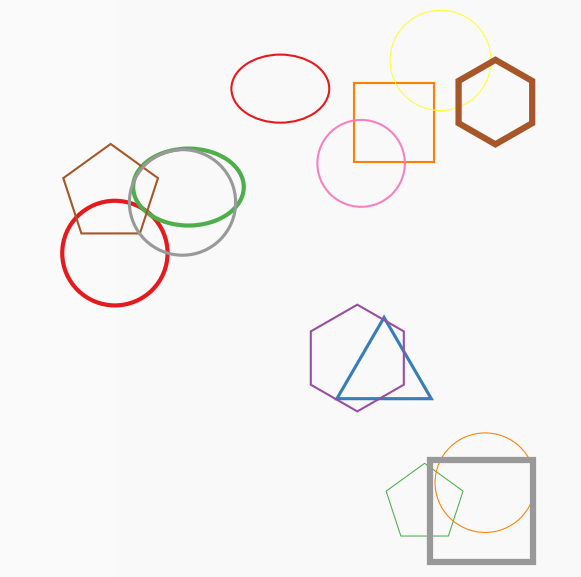[{"shape": "circle", "thickness": 2, "radius": 0.45, "center": [0.198, 0.561]}, {"shape": "oval", "thickness": 1, "radius": 0.42, "center": [0.482, 0.846]}, {"shape": "triangle", "thickness": 1.5, "radius": 0.47, "center": [0.661, 0.356]}, {"shape": "pentagon", "thickness": 0.5, "radius": 0.35, "center": [0.731, 0.127]}, {"shape": "oval", "thickness": 2, "radius": 0.48, "center": [0.324, 0.675]}, {"shape": "hexagon", "thickness": 1, "radius": 0.46, "center": [0.615, 0.379]}, {"shape": "square", "thickness": 1, "radius": 0.34, "center": [0.677, 0.787]}, {"shape": "circle", "thickness": 0.5, "radius": 0.43, "center": [0.835, 0.163]}, {"shape": "circle", "thickness": 0.5, "radius": 0.43, "center": [0.758, 0.895]}, {"shape": "hexagon", "thickness": 3, "radius": 0.37, "center": [0.852, 0.822]}, {"shape": "pentagon", "thickness": 1, "radius": 0.43, "center": [0.19, 0.664]}, {"shape": "circle", "thickness": 1, "radius": 0.38, "center": [0.621, 0.716]}, {"shape": "square", "thickness": 3, "radius": 0.44, "center": [0.828, 0.115]}, {"shape": "circle", "thickness": 1.5, "radius": 0.46, "center": [0.314, 0.649]}]